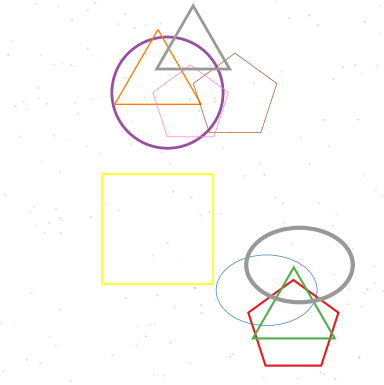[{"shape": "pentagon", "thickness": 1.5, "radius": 0.62, "center": [0.762, 0.15]}, {"shape": "oval", "thickness": 0.5, "radius": 0.69, "center": [0.781, 0.314]}, {"shape": "oval", "thickness": 0.5, "radius": 0.66, "center": [0.693, 0.246]}, {"shape": "triangle", "thickness": 1.5, "radius": 0.61, "center": [0.763, 0.182]}, {"shape": "circle", "thickness": 2, "radius": 0.72, "center": [0.435, 0.759]}, {"shape": "triangle", "thickness": 1, "radius": 0.65, "center": [0.41, 0.794]}, {"shape": "square", "thickness": 1.5, "radius": 0.72, "center": [0.408, 0.405]}, {"shape": "pentagon", "thickness": 0.5, "radius": 0.57, "center": [0.611, 0.748]}, {"shape": "pentagon", "thickness": 0.5, "radius": 0.52, "center": [0.495, 0.728]}, {"shape": "triangle", "thickness": 2, "radius": 0.55, "center": [0.502, 0.876]}, {"shape": "oval", "thickness": 3, "radius": 0.69, "center": [0.778, 0.312]}]